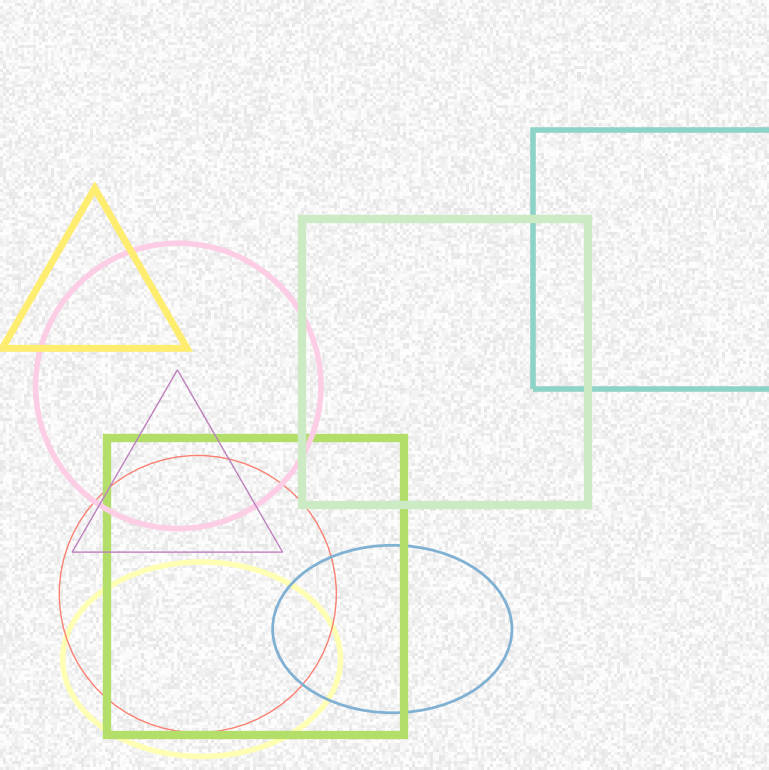[{"shape": "square", "thickness": 2, "radius": 0.84, "center": [0.861, 0.663]}, {"shape": "oval", "thickness": 2, "radius": 0.9, "center": [0.262, 0.144]}, {"shape": "circle", "thickness": 0.5, "radius": 0.9, "center": [0.257, 0.229]}, {"shape": "oval", "thickness": 1, "radius": 0.78, "center": [0.509, 0.183]}, {"shape": "square", "thickness": 3, "radius": 0.96, "center": [0.332, 0.239]}, {"shape": "circle", "thickness": 2, "radius": 0.93, "center": [0.232, 0.499]}, {"shape": "triangle", "thickness": 0.5, "radius": 0.79, "center": [0.23, 0.362]}, {"shape": "square", "thickness": 3, "radius": 0.93, "center": [0.578, 0.53]}, {"shape": "triangle", "thickness": 2.5, "radius": 0.69, "center": [0.123, 0.617]}]